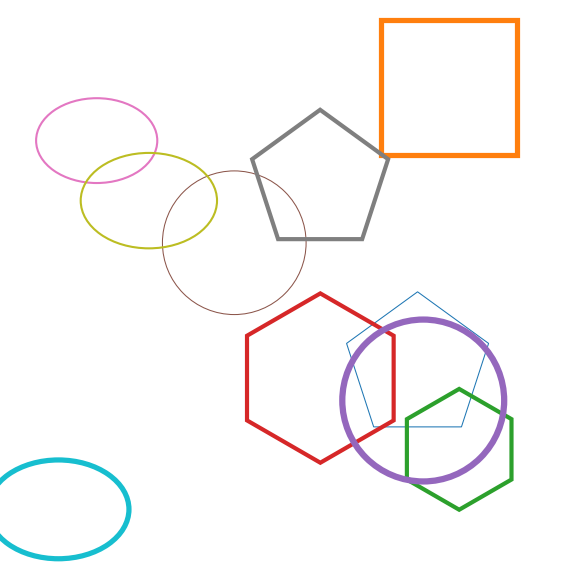[{"shape": "pentagon", "thickness": 0.5, "radius": 0.65, "center": [0.723, 0.365]}, {"shape": "square", "thickness": 2.5, "radius": 0.59, "center": [0.777, 0.847]}, {"shape": "hexagon", "thickness": 2, "radius": 0.52, "center": [0.795, 0.221]}, {"shape": "hexagon", "thickness": 2, "radius": 0.73, "center": [0.555, 0.344]}, {"shape": "circle", "thickness": 3, "radius": 0.7, "center": [0.733, 0.306]}, {"shape": "circle", "thickness": 0.5, "radius": 0.62, "center": [0.406, 0.579]}, {"shape": "oval", "thickness": 1, "radius": 0.52, "center": [0.167, 0.756]}, {"shape": "pentagon", "thickness": 2, "radius": 0.62, "center": [0.554, 0.685]}, {"shape": "oval", "thickness": 1, "radius": 0.59, "center": [0.258, 0.652]}, {"shape": "oval", "thickness": 2.5, "radius": 0.61, "center": [0.101, 0.117]}]